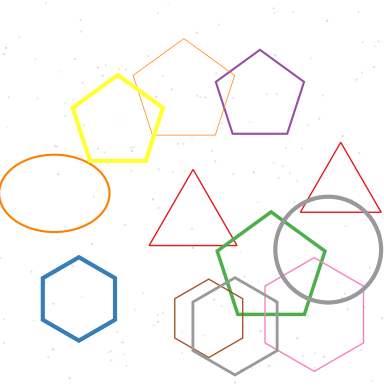[{"shape": "triangle", "thickness": 1, "radius": 0.66, "center": [0.502, 0.428]}, {"shape": "triangle", "thickness": 1, "radius": 0.61, "center": [0.885, 0.509]}, {"shape": "hexagon", "thickness": 3, "radius": 0.54, "center": [0.205, 0.224]}, {"shape": "pentagon", "thickness": 2.5, "radius": 0.74, "center": [0.704, 0.302]}, {"shape": "pentagon", "thickness": 1.5, "radius": 0.6, "center": [0.675, 0.75]}, {"shape": "oval", "thickness": 1.5, "radius": 0.72, "center": [0.141, 0.498]}, {"shape": "pentagon", "thickness": 0.5, "radius": 0.69, "center": [0.478, 0.761]}, {"shape": "pentagon", "thickness": 3, "radius": 0.62, "center": [0.306, 0.682]}, {"shape": "hexagon", "thickness": 1, "radius": 0.51, "center": [0.542, 0.173]}, {"shape": "hexagon", "thickness": 1, "radius": 0.74, "center": [0.816, 0.183]}, {"shape": "circle", "thickness": 3, "radius": 0.69, "center": [0.853, 0.352]}, {"shape": "hexagon", "thickness": 2, "radius": 0.63, "center": [0.61, 0.152]}]